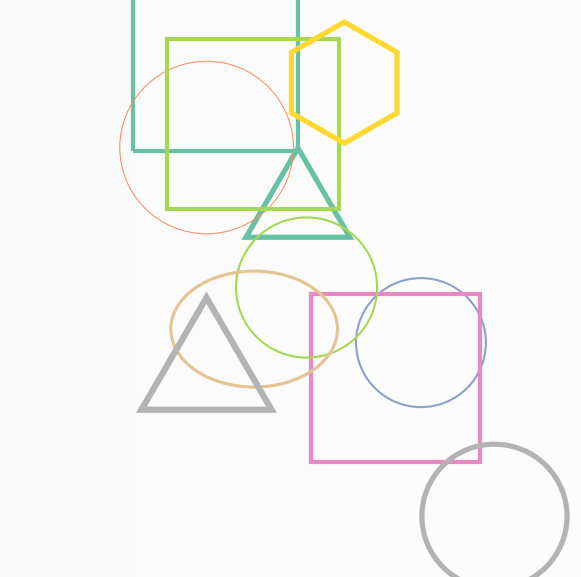[{"shape": "triangle", "thickness": 2.5, "radius": 0.52, "center": [0.513, 0.64]}, {"shape": "square", "thickness": 2, "radius": 0.71, "center": [0.371, 0.88]}, {"shape": "circle", "thickness": 0.5, "radius": 0.75, "center": [0.355, 0.744]}, {"shape": "circle", "thickness": 1, "radius": 0.56, "center": [0.724, 0.406]}, {"shape": "square", "thickness": 2, "radius": 0.73, "center": [0.68, 0.344]}, {"shape": "square", "thickness": 2, "radius": 0.74, "center": [0.435, 0.785]}, {"shape": "circle", "thickness": 1, "radius": 0.61, "center": [0.527, 0.501]}, {"shape": "hexagon", "thickness": 2.5, "radius": 0.52, "center": [0.592, 0.856]}, {"shape": "oval", "thickness": 1.5, "radius": 0.72, "center": [0.437, 0.429]}, {"shape": "triangle", "thickness": 3, "radius": 0.65, "center": [0.355, 0.354]}, {"shape": "circle", "thickness": 2.5, "radius": 0.62, "center": [0.851, 0.105]}]